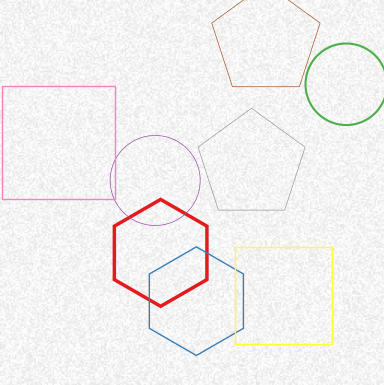[{"shape": "hexagon", "thickness": 2.5, "radius": 0.69, "center": [0.417, 0.343]}, {"shape": "hexagon", "thickness": 1, "radius": 0.71, "center": [0.51, 0.218]}, {"shape": "circle", "thickness": 1.5, "radius": 0.53, "center": [0.899, 0.781]}, {"shape": "circle", "thickness": 0.5, "radius": 0.58, "center": [0.403, 0.531]}, {"shape": "square", "thickness": 1, "radius": 0.63, "center": [0.736, 0.233]}, {"shape": "pentagon", "thickness": 0.5, "radius": 0.74, "center": [0.691, 0.894]}, {"shape": "square", "thickness": 1, "radius": 0.73, "center": [0.152, 0.629]}, {"shape": "pentagon", "thickness": 0.5, "radius": 0.73, "center": [0.653, 0.573]}]